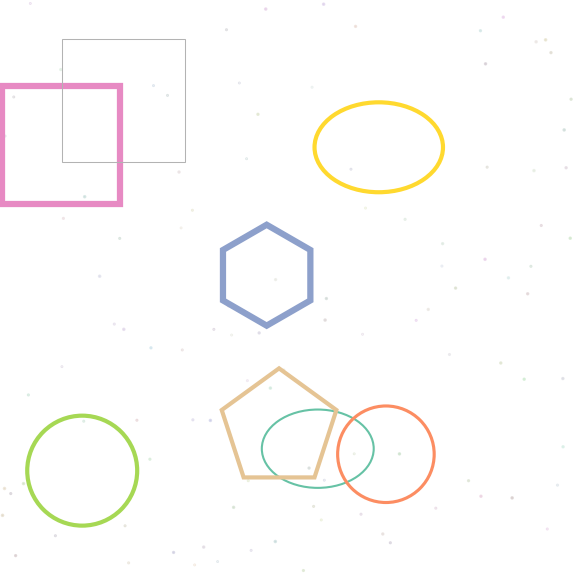[{"shape": "oval", "thickness": 1, "radius": 0.48, "center": [0.55, 0.222]}, {"shape": "circle", "thickness": 1.5, "radius": 0.42, "center": [0.668, 0.213]}, {"shape": "hexagon", "thickness": 3, "radius": 0.44, "center": [0.462, 0.523]}, {"shape": "square", "thickness": 3, "radius": 0.51, "center": [0.105, 0.748]}, {"shape": "circle", "thickness": 2, "radius": 0.48, "center": [0.142, 0.184]}, {"shape": "oval", "thickness": 2, "radius": 0.56, "center": [0.656, 0.744]}, {"shape": "pentagon", "thickness": 2, "radius": 0.52, "center": [0.483, 0.257]}, {"shape": "square", "thickness": 0.5, "radius": 0.53, "center": [0.213, 0.825]}]